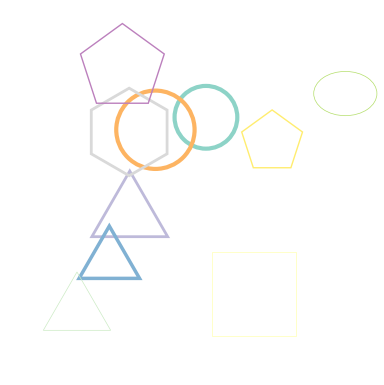[{"shape": "circle", "thickness": 3, "radius": 0.41, "center": [0.535, 0.695]}, {"shape": "square", "thickness": 0.5, "radius": 0.55, "center": [0.659, 0.237]}, {"shape": "triangle", "thickness": 2, "radius": 0.57, "center": [0.337, 0.442]}, {"shape": "triangle", "thickness": 2.5, "radius": 0.45, "center": [0.284, 0.322]}, {"shape": "circle", "thickness": 3, "radius": 0.51, "center": [0.404, 0.663]}, {"shape": "oval", "thickness": 0.5, "radius": 0.41, "center": [0.897, 0.757]}, {"shape": "hexagon", "thickness": 2, "radius": 0.57, "center": [0.336, 0.657]}, {"shape": "pentagon", "thickness": 1, "radius": 0.57, "center": [0.318, 0.824]}, {"shape": "triangle", "thickness": 0.5, "radius": 0.51, "center": [0.2, 0.193]}, {"shape": "pentagon", "thickness": 1, "radius": 0.41, "center": [0.707, 0.631]}]